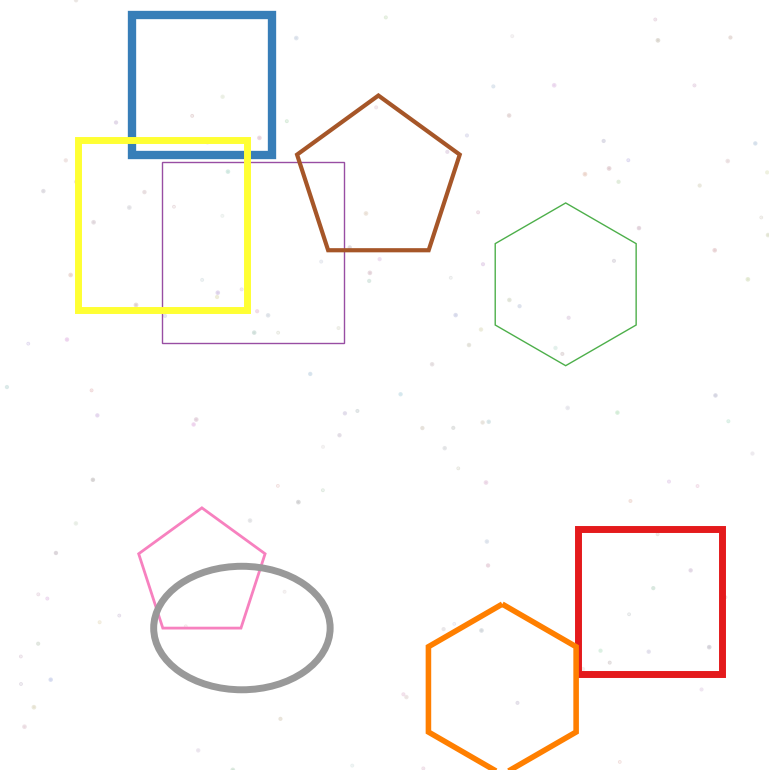[{"shape": "square", "thickness": 2.5, "radius": 0.47, "center": [0.844, 0.219]}, {"shape": "square", "thickness": 3, "radius": 0.45, "center": [0.262, 0.89]}, {"shape": "hexagon", "thickness": 0.5, "radius": 0.53, "center": [0.735, 0.631]}, {"shape": "square", "thickness": 0.5, "radius": 0.59, "center": [0.329, 0.673]}, {"shape": "hexagon", "thickness": 2, "radius": 0.55, "center": [0.652, 0.105]}, {"shape": "square", "thickness": 2.5, "radius": 0.55, "center": [0.211, 0.708]}, {"shape": "pentagon", "thickness": 1.5, "radius": 0.56, "center": [0.491, 0.765]}, {"shape": "pentagon", "thickness": 1, "radius": 0.43, "center": [0.262, 0.254]}, {"shape": "oval", "thickness": 2.5, "radius": 0.57, "center": [0.314, 0.184]}]